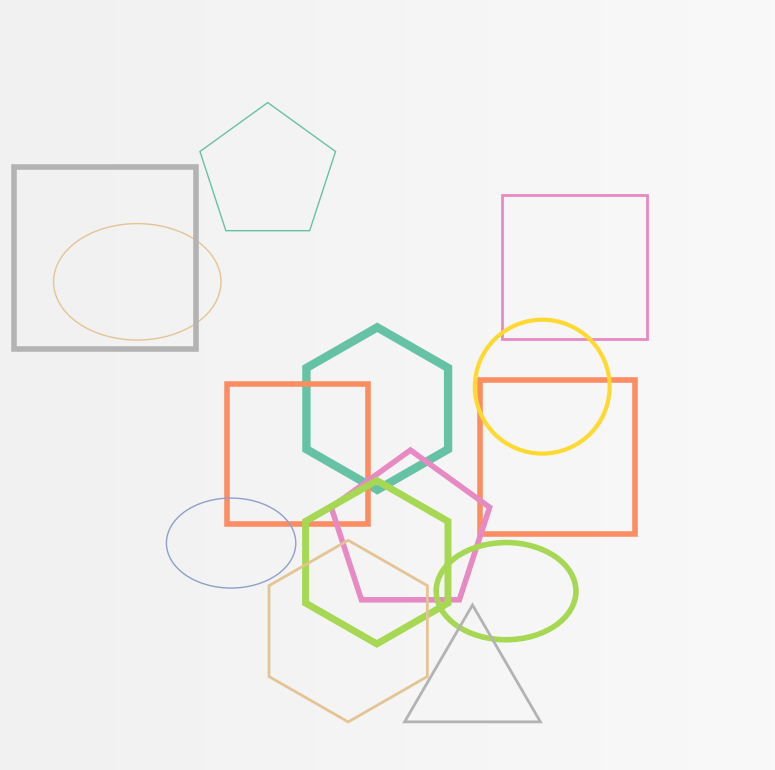[{"shape": "hexagon", "thickness": 3, "radius": 0.53, "center": [0.487, 0.469]}, {"shape": "pentagon", "thickness": 0.5, "radius": 0.46, "center": [0.345, 0.775]}, {"shape": "square", "thickness": 2, "radius": 0.45, "center": [0.384, 0.41]}, {"shape": "square", "thickness": 2, "radius": 0.5, "center": [0.72, 0.407]}, {"shape": "oval", "thickness": 0.5, "radius": 0.42, "center": [0.298, 0.295]}, {"shape": "pentagon", "thickness": 2, "radius": 0.54, "center": [0.53, 0.308]}, {"shape": "square", "thickness": 1, "radius": 0.47, "center": [0.741, 0.653]}, {"shape": "oval", "thickness": 2, "radius": 0.45, "center": [0.653, 0.232]}, {"shape": "hexagon", "thickness": 2.5, "radius": 0.53, "center": [0.486, 0.27]}, {"shape": "circle", "thickness": 1.5, "radius": 0.43, "center": [0.7, 0.498]}, {"shape": "oval", "thickness": 0.5, "radius": 0.54, "center": [0.177, 0.634]}, {"shape": "hexagon", "thickness": 1, "radius": 0.59, "center": [0.449, 0.18]}, {"shape": "square", "thickness": 2, "radius": 0.59, "center": [0.135, 0.665]}, {"shape": "triangle", "thickness": 1, "radius": 0.51, "center": [0.61, 0.113]}]